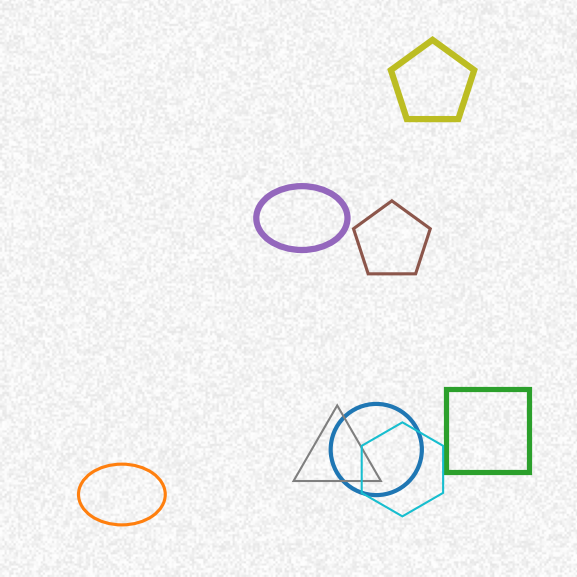[{"shape": "circle", "thickness": 2, "radius": 0.39, "center": [0.652, 0.221]}, {"shape": "oval", "thickness": 1.5, "radius": 0.38, "center": [0.211, 0.143]}, {"shape": "square", "thickness": 2.5, "radius": 0.36, "center": [0.844, 0.253]}, {"shape": "oval", "thickness": 3, "radius": 0.39, "center": [0.523, 0.622]}, {"shape": "pentagon", "thickness": 1.5, "radius": 0.35, "center": [0.679, 0.581]}, {"shape": "triangle", "thickness": 1, "radius": 0.44, "center": [0.584, 0.21]}, {"shape": "pentagon", "thickness": 3, "radius": 0.38, "center": [0.749, 0.854]}, {"shape": "hexagon", "thickness": 1, "radius": 0.41, "center": [0.697, 0.186]}]